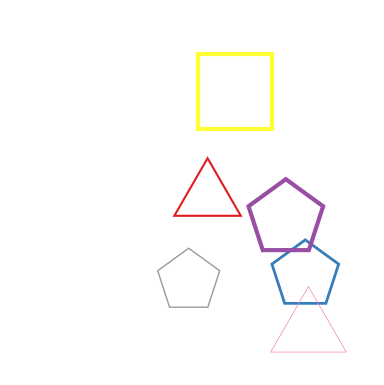[{"shape": "triangle", "thickness": 1.5, "radius": 0.5, "center": [0.539, 0.489]}, {"shape": "pentagon", "thickness": 2, "radius": 0.46, "center": [0.793, 0.286]}, {"shape": "pentagon", "thickness": 3, "radius": 0.51, "center": [0.742, 0.433]}, {"shape": "square", "thickness": 3, "radius": 0.48, "center": [0.611, 0.762]}, {"shape": "triangle", "thickness": 0.5, "radius": 0.57, "center": [0.801, 0.142]}, {"shape": "pentagon", "thickness": 1, "radius": 0.42, "center": [0.49, 0.271]}]